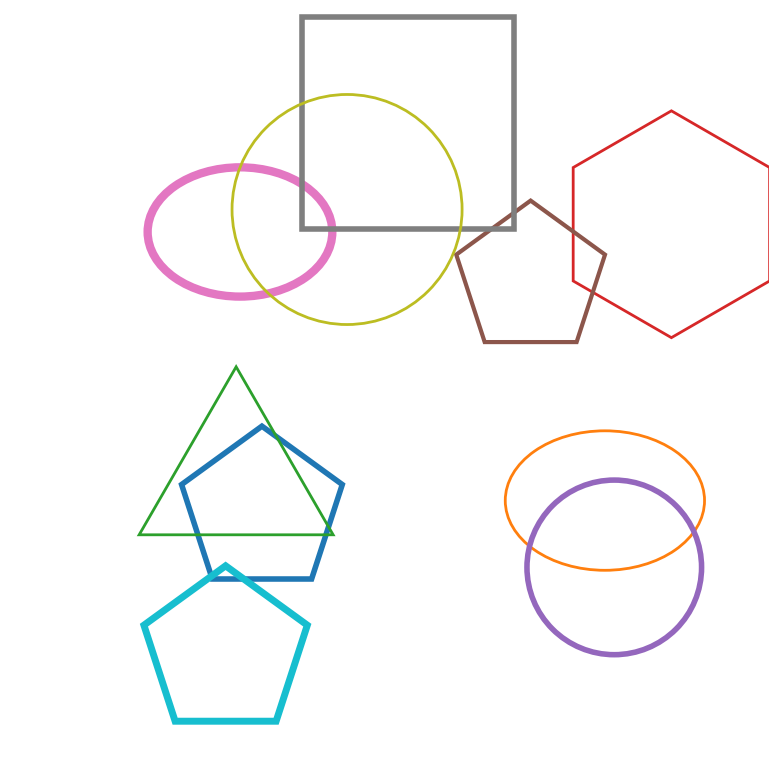[{"shape": "pentagon", "thickness": 2, "radius": 0.55, "center": [0.34, 0.337]}, {"shape": "oval", "thickness": 1, "radius": 0.65, "center": [0.786, 0.35]}, {"shape": "triangle", "thickness": 1, "radius": 0.73, "center": [0.307, 0.378]}, {"shape": "hexagon", "thickness": 1, "radius": 0.74, "center": [0.872, 0.709]}, {"shape": "circle", "thickness": 2, "radius": 0.57, "center": [0.798, 0.263]}, {"shape": "pentagon", "thickness": 1.5, "radius": 0.51, "center": [0.689, 0.638]}, {"shape": "oval", "thickness": 3, "radius": 0.6, "center": [0.312, 0.699]}, {"shape": "square", "thickness": 2, "radius": 0.69, "center": [0.53, 0.84]}, {"shape": "circle", "thickness": 1, "radius": 0.75, "center": [0.451, 0.728]}, {"shape": "pentagon", "thickness": 2.5, "radius": 0.56, "center": [0.293, 0.154]}]